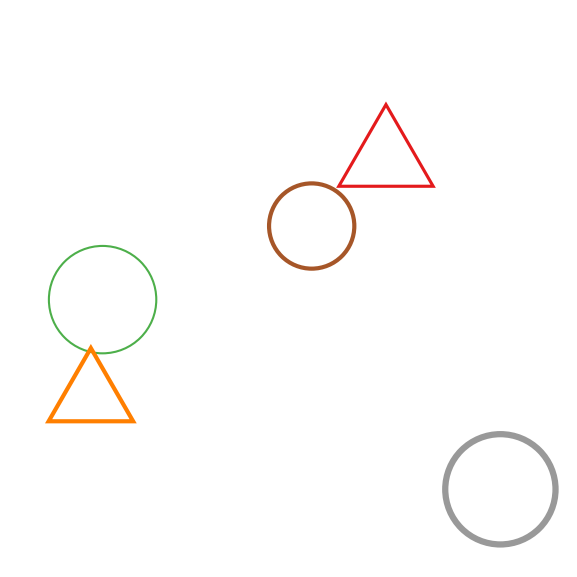[{"shape": "triangle", "thickness": 1.5, "radius": 0.47, "center": [0.668, 0.724]}, {"shape": "circle", "thickness": 1, "radius": 0.46, "center": [0.178, 0.48]}, {"shape": "triangle", "thickness": 2, "radius": 0.42, "center": [0.157, 0.312]}, {"shape": "circle", "thickness": 2, "radius": 0.37, "center": [0.54, 0.608]}, {"shape": "circle", "thickness": 3, "radius": 0.48, "center": [0.866, 0.152]}]